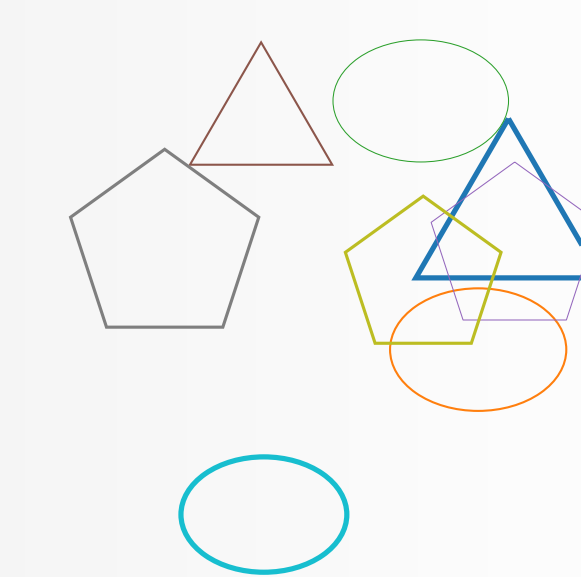[{"shape": "triangle", "thickness": 2.5, "radius": 0.92, "center": [0.875, 0.61]}, {"shape": "oval", "thickness": 1, "radius": 0.76, "center": [0.823, 0.394]}, {"shape": "oval", "thickness": 0.5, "radius": 0.75, "center": [0.724, 0.824]}, {"shape": "pentagon", "thickness": 0.5, "radius": 0.76, "center": [0.886, 0.567]}, {"shape": "triangle", "thickness": 1, "radius": 0.71, "center": [0.449, 0.785]}, {"shape": "pentagon", "thickness": 1.5, "radius": 0.85, "center": [0.283, 0.57]}, {"shape": "pentagon", "thickness": 1.5, "radius": 0.7, "center": [0.728, 0.519]}, {"shape": "oval", "thickness": 2.5, "radius": 0.71, "center": [0.454, 0.108]}]